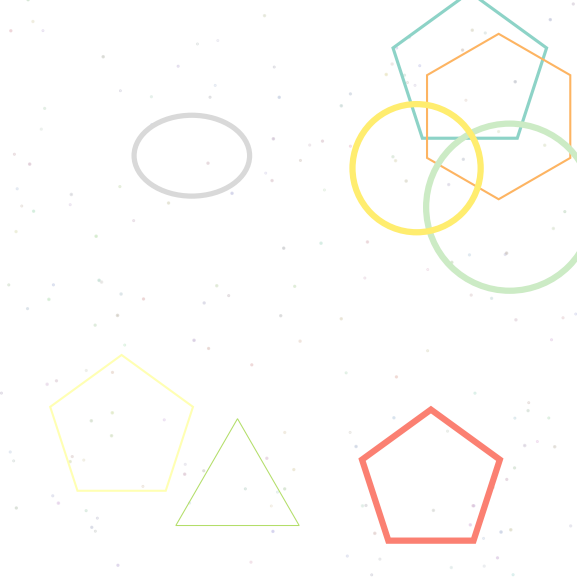[{"shape": "pentagon", "thickness": 1.5, "radius": 0.7, "center": [0.814, 0.873]}, {"shape": "pentagon", "thickness": 1, "radius": 0.65, "center": [0.211, 0.254]}, {"shape": "pentagon", "thickness": 3, "radius": 0.63, "center": [0.746, 0.164]}, {"shape": "hexagon", "thickness": 1, "radius": 0.72, "center": [0.863, 0.797]}, {"shape": "triangle", "thickness": 0.5, "radius": 0.62, "center": [0.411, 0.151]}, {"shape": "oval", "thickness": 2.5, "radius": 0.5, "center": [0.332, 0.73]}, {"shape": "circle", "thickness": 3, "radius": 0.72, "center": [0.883, 0.64]}, {"shape": "circle", "thickness": 3, "radius": 0.55, "center": [0.721, 0.708]}]